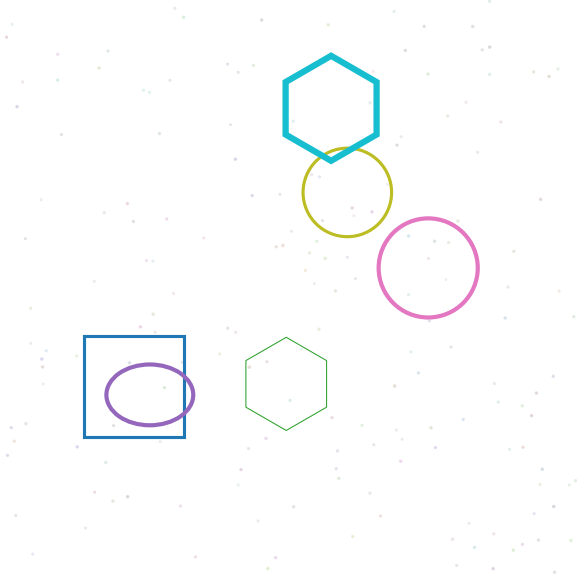[{"shape": "square", "thickness": 1.5, "radius": 0.43, "center": [0.232, 0.33]}, {"shape": "hexagon", "thickness": 0.5, "radius": 0.4, "center": [0.496, 0.334]}, {"shape": "oval", "thickness": 2, "radius": 0.38, "center": [0.259, 0.315]}, {"shape": "circle", "thickness": 2, "radius": 0.43, "center": [0.741, 0.535]}, {"shape": "circle", "thickness": 1.5, "radius": 0.38, "center": [0.601, 0.666]}, {"shape": "hexagon", "thickness": 3, "radius": 0.45, "center": [0.573, 0.812]}]